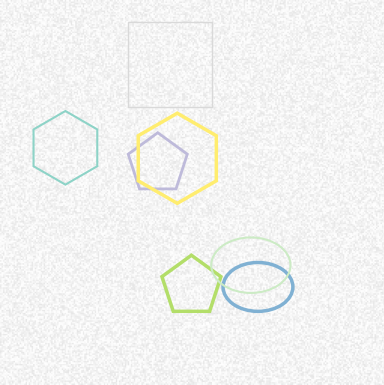[{"shape": "hexagon", "thickness": 1.5, "radius": 0.48, "center": [0.17, 0.616]}, {"shape": "pentagon", "thickness": 2, "radius": 0.4, "center": [0.41, 0.575]}, {"shape": "oval", "thickness": 2.5, "radius": 0.45, "center": [0.67, 0.255]}, {"shape": "pentagon", "thickness": 2.5, "radius": 0.4, "center": [0.497, 0.257]}, {"shape": "square", "thickness": 1, "radius": 0.55, "center": [0.441, 0.832]}, {"shape": "oval", "thickness": 1.5, "radius": 0.51, "center": [0.652, 0.311]}, {"shape": "hexagon", "thickness": 2.5, "radius": 0.59, "center": [0.46, 0.589]}]